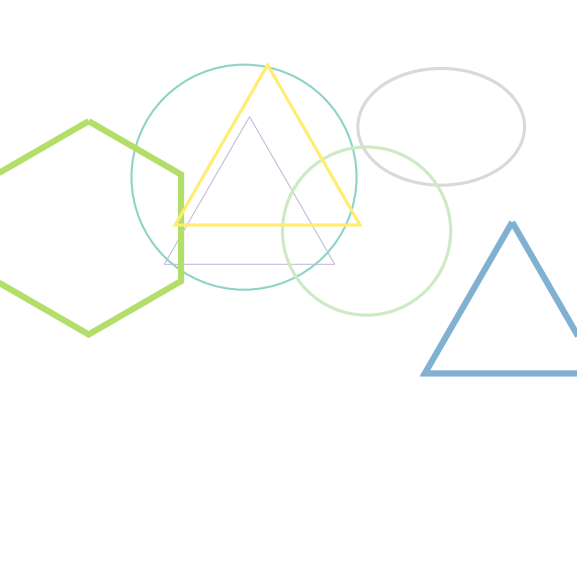[{"shape": "circle", "thickness": 1, "radius": 0.97, "center": [0.423, 0.692]}, {"shape": "triangle", "thickness": 0.5, "radius": 0.85, "center": [0.432, 0.627]}, {"shape": "triangle", "thickness": 3, "radius": 0.87, "center": [0.887, 0.44]}, {"shape": "hexagon", "thickness": 3, "radius": 0.92, "center": [0.154, 0.605]}, {"shape": "oval", "thickness": 1.5, "radius": 0.72, "center": [0.764, 0.78]}, {"shape": "circle", "thickness": 1.5, "radius": 0.73, "center": [0.635, 0.599]}, {"shape": "triangle", "thickness": 1.5, "radius": 0.92, "center": [0.463, 0.702]}]